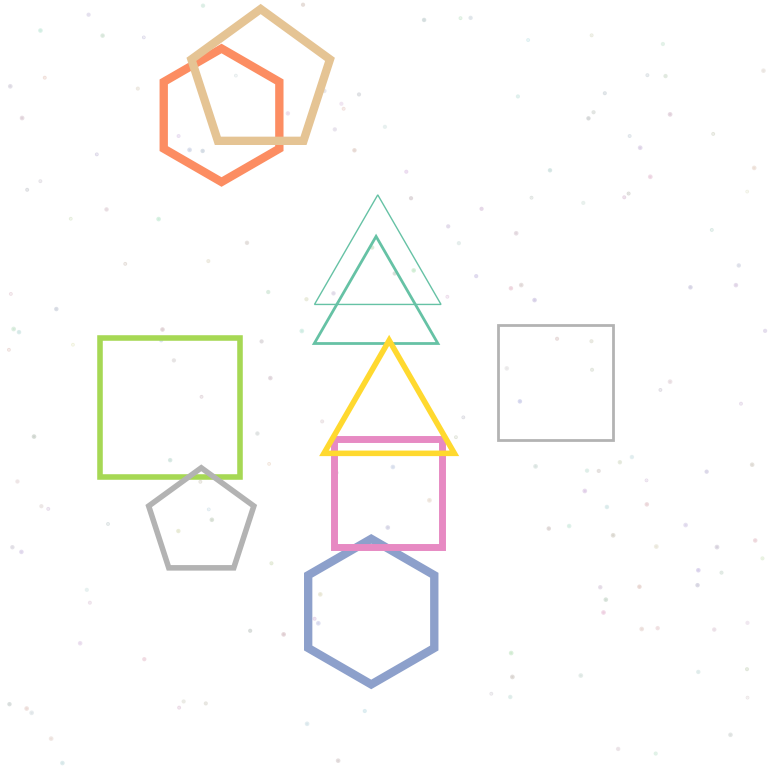[{"shape": "triangle", "thickness": 1, "radius": 0.46, "center": [0.488, 0.6]}, {"shape": "triangle", "thickness": 0.5, "radius": 0.47, "center": [0.491, 0.652]}, {"shape": "hexagon", "thickness": 3, "radius": 0.43, "center": [0.288, 0.85]}, {"shape": "hexagon", "thickness": 3, "radius": 0.47, "center": [0.482, 0.206]}, {"shape": "square", "thickness": 2.5, "radius": 0.35, "center": [0.504, 0.36]}, {"shape": "square", "thickness": 2, "radius": 0.45, "center": [0.221, 0.471]}, {"shape": "triangle", "thickness": 2, "radius": 0.49, "center": [0.505, 0.46]}, {"shape": "pentagon", "thickness": 3, "radius": 0.47, "center": [0.339, 0.894]}, {"shape": "pentagon", "thickness": 2, "radius": 0.36, "center": [0.261, 0.321]}, {"shape": "square", "thickness": 1, "radius": 0.37, "center": [0.722, 0.503]}]